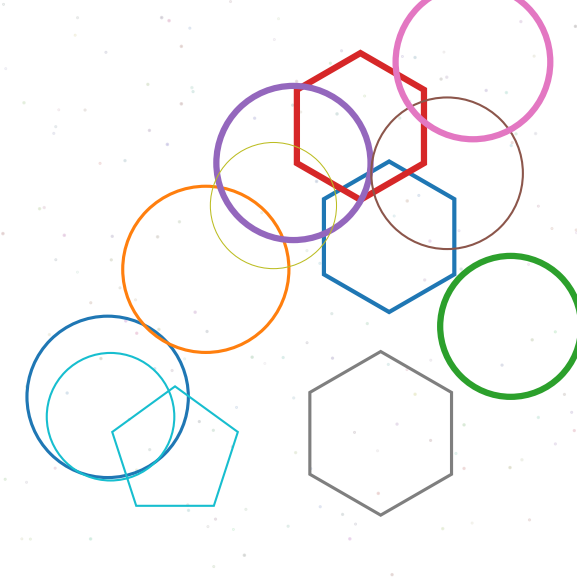[{"shape": "hexagon", "thickness": 2, "radius": 0.65, "center": [0.674, 0.589]}, {"shape": "circle", "thickness": 1.5, "radius": 0.7, "center": [0.186, 0.312]}, {"shape": "circle", "thickness": 1.5, "radius": 0.72, "center": [0.356, 0.533]}, {"shape": "circle", "thickness": 3, "radius": 0.61, "center": [0.884, 0.434]}, {"shape": "hexagon", "thickness": 3, "radius": 0.64, "center": [0.624, 0.78]}, {"shape": "circle", "thickness": 3, "radius": 0.67, "center": [0.508, 0.717]}, {"shape": "circle", "thickness": 1, "radius": 0.66, "center": [0.774, 0.699]}, {"shape": "circle", "thickness": 3, "radius": 0.67, "center": [0.819, 0.892]}, {"shape": "hexagon", "thickness": 1.5, "radius": 0.71, "center": [0.659, 0.249]}, {"shape": "circle", "thickness": 0.5, "radius": 0.55, "center": [0.473, 0.643]}, {"shape": "pentagon", "thickness": 1, "radius": 0.57, "center": [0.303, 0.216]}, {"shape": "circle", "thickness": 1, "radius": 0.55, "center": [0.191, 0.278]}]